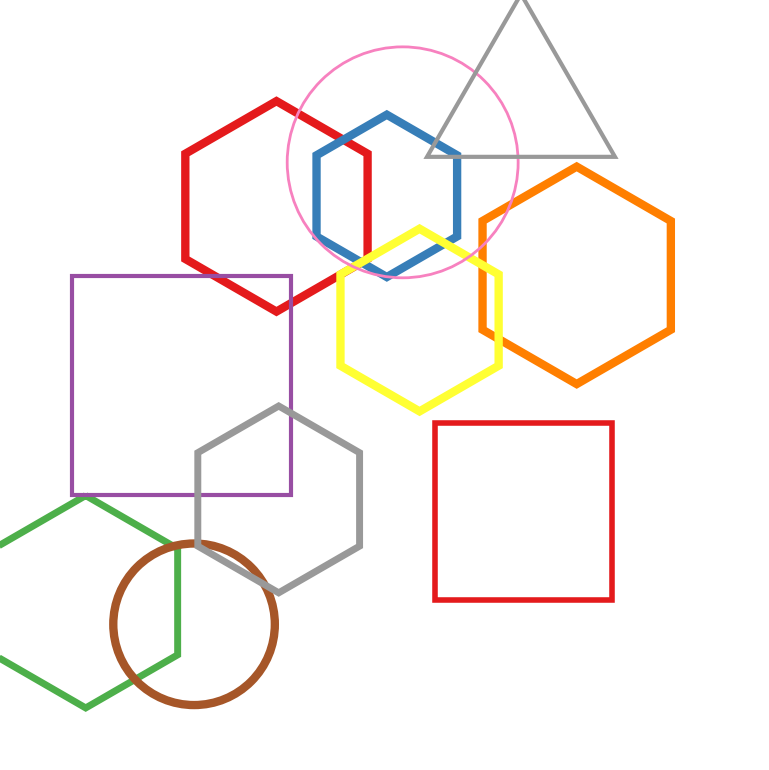[{"shape": "hexagon", "thickness": 3, "radius": 0.68, "center": [0.359, 0.732]}, {"shape": "square", "thickness": 2, "radius": 0.58, "center": [0.68, 0.336]}, {"shape": "hexagon", "thickness": 3, "radius": 0.53, "center": [0.502, 0.746]}, {"shape": "hexagon", "thickness": 2.5, "radius": 0.69, "center": [0.111, 0.219]}, {"shape": "square", "thickness": 1.5, "radius": 0.71, "center": [0.236, 0.499]}, {"shape": "hexagon", "thickness": 3, "radius": 0.71, "center": [0.749, 0.642]}, {"shape": "hexagon", "thickness": 3, "radius": 0.59, "center": [0.545, 0.584]}, {"shape": "circle", "thickness": 3, "radius": 0.52, "center": [0.252, 0.189]}, {"shape": "circle", "thickness": 1, "radius": 0.75, "center": [0.523, 0.789]}, {"shape": "hexagon", "thickness": 2.5, "radius": 0.61, "center": [0.362, 0.351]}, {"shape": "triangle", "thickness": 1.5, "radius": 0.7, "center": [0.677, 0.867]}]